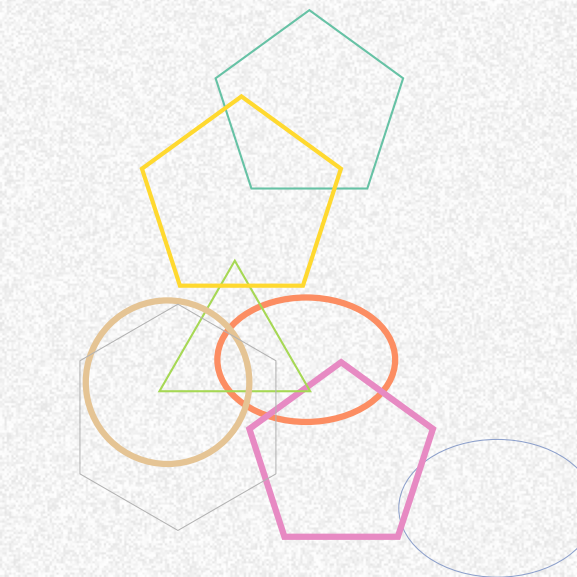[{"shape": "pentagon", "thickness": 1, "radius": 0.85, "center": [0.536, 0.811]}, {"shape": "oval", "thickness": 3, "radius": 0.77, "center": [0.53, 0.376]}, {"shape": "oval", "thickness": 0.5, "radius": 0.85, "center": [0.861, 0.119]}, {"shape": "pentagon", "thickness": 3, "radius": 0.84, "center": [0.591, 0.205]}, {"shape": "triangle", "thickness": 1, "radius": 0.75, "center": [0.407, 0.397]}, {"shape": "pentagon", "thickness": 2, "radius": 0.91, "center": [0.418, 0.651]}, {"shape": "circle", "thickness": 3, "radius": 0.71, "center": [0.29, 0.337]}, {"shape": "hexagon", "thickness": 0.5, "radius": 0.98, "center": [0.308, 0.277]}]